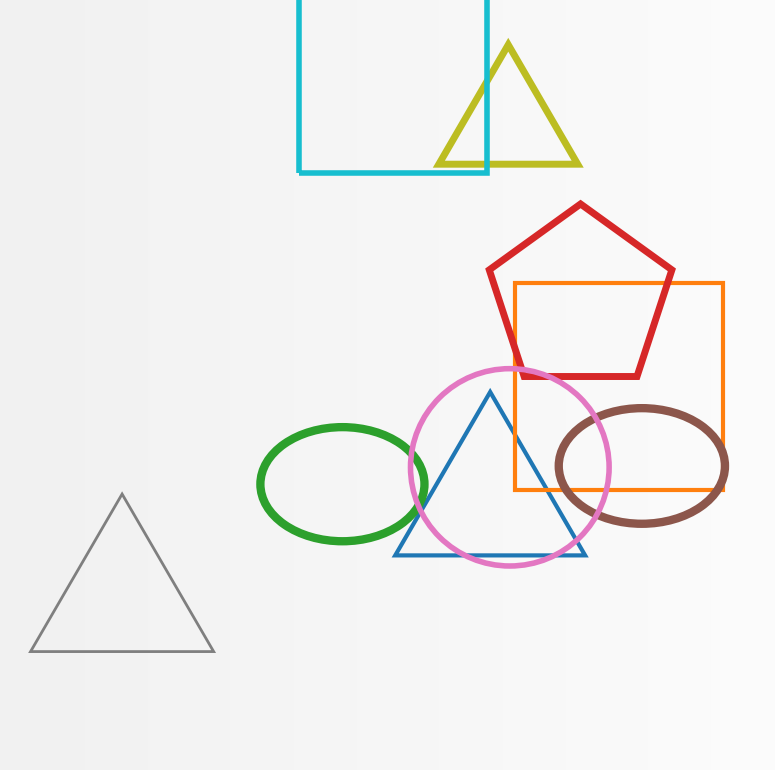[{"shape": "triangle", "thickness": 1.5, "radius": 0.71, "center": [0.632, 0.349]}, {"shape": "square", "thickness": 1.5, "radius": 0.67, "center": [0.799, 0.498]}, {"shape": "oval", "thickness": 3, "radius": 0.53, "center": [0.442, 0.371]}, {"shape": "pentagon", "thickness": 2.5, "radius": 0.62, "center": [0.749, 0.611]}, {"shape": "oval", "thickness": 3, "radius": 0.54, "center": [0.828, 0.395]}, {"shape": "circle", "thickness": 2, "radius": 0.64, "center": [0.658, 0.393]}, {"shape": "triangle", "thickness": 1, "radius": 0.68, "center": [0.158, 0.222]}, {"shape": "triangle", "thickness": 2.5, "radius": 0.52, "center": [0.656, 0.838]}, {"shape": "square", "thickness": 2, "radius": 0.61, "center": [0.507, 0.897]}]